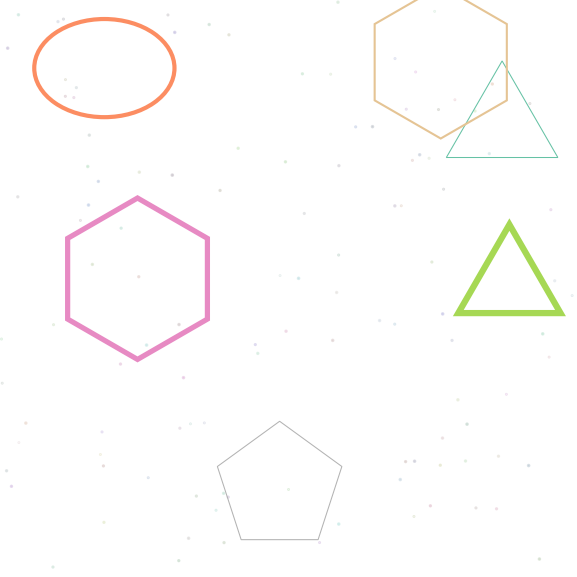[{"shape": "triangle", "thickness": 0.5, "radius": 0.56, "center": [0.869, 0.782]}, {"shape": "oval", "thickness": 2, "radius": 0.61, "center": [0.181, 0.881]}, {"shape": "hexagon", "thickness": 2.5, "radius": 0.7, "center": [0.238, 0.516]}, {"shape": "triangle", "thickness": 3, "radius": 0.51, "center": [0.882, 0.508]}, {"shape": "hexagon", "thickness": 1, "radius": 0.66, "center": [0.763, 0.891]}, {"shape": "pentagon", "thickness": 0.5, "radius": 0.57, "center": [0.484, 0.156]}]